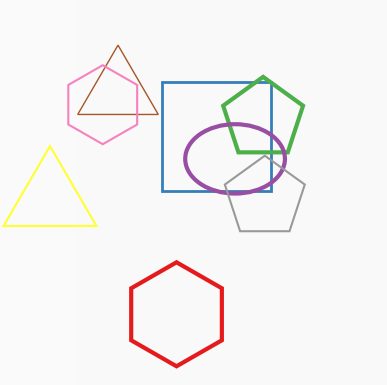[{"shape": "hexagon", "thickness": 3, "radius": 0.68, "center": [0.456, 0.184]}, {"shape": "square", "thickness": 2, "radius": 0.71, "center": [0.559, 0.645]}, {"shape": "pentagon", "thickness": 3, "radius": 0.54, "center": [0.679, 0.692]}, {"shape": "oval", "thickness": 3, "radius": 0.64, "center": [0.607, 0.587]}, {"shape": "triangle", "thickness": 1.5, "radius": 0.69, "center": [0.129, 0.482]}, {"shape": "triangle", "thickness": 1, "radius": 0.6, "center": [0.305, 0.763]}, {"shape": "hexagon", "thickness": 1.5, "radius": 0.51, "center": [0.265, 0.728]}, {"shape": "pentagon", "thickness": 1.5, "radius": 0.54, "center": [0.683, 0.487]}]